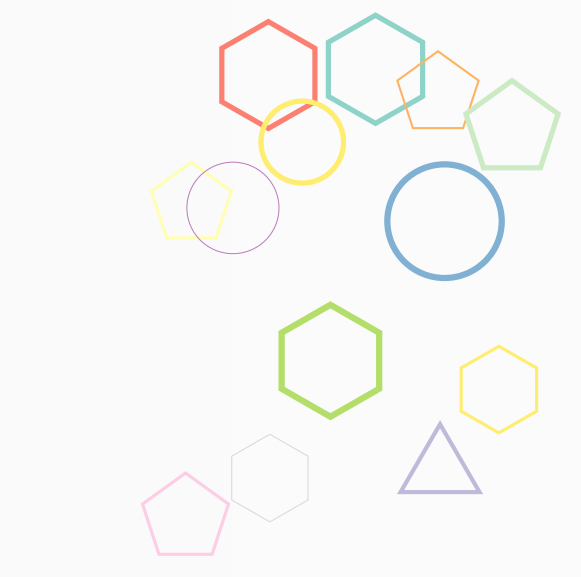[{"shape": "hexagon", "thickness": 2.5, "radius": 0.47, "center": [0.646, 0.879]}, {"shape": "pentagon", "thickness": 1.5, "radius": 0.36, "center": [0.329, 0.646]}, {"shape": "triangle", "thickness": 2, "radius": 0.39, "center": [0.757, 0.186]}, {"shape": "hexagon", "thickness": 2.5, "radius": 0.46, "center": [0.462, 0.869]}, {"shape": "circle", "thickness": 3, "radius": 0.49, "center": [0.765, 0.616]}, {"shape": "pentagon", "thickness": 1, "radius": 0.37, "center": [0.754, 0.837]}, {"shape": "hexagon", "thickness": 3, "radius": 0.48, "center": [0.568, 0.374]}, {"shape": "pentagon", "thickness": 1.5, "radius": 0.39, "center": [0.319, 0.102]}, {"shape": "hexagon", "thickness": 0.5, "radius": 0.38, "center": [0.464, 0.171]}, {"shape": "circle", "thickness": 0.5, "radius": 0.4, "center": [0.401, 0.639]}, {"shape": "pentagon", "thickness": 2.5, "radius": 0.42, "center": [0.881, 0.776]}, {"shape": "hexagon", "thickness": 1.5, "radius": 0.37, "center": [0.858, 0.325]}, {"shape": "circle", "thickness": 2.5, "radius": 0.35, "center": [0.52, 0.753]}]